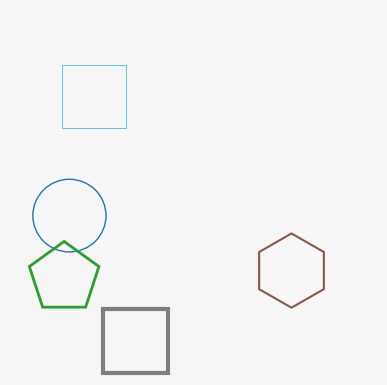[{"shape": "circle", "thickness": 1, "radius": 0.47, "center": [0.179, 0.44]}, {"shape": "pentagon", "thickness": 2, "radius": 0.47, "center": [0.166, 0.279]}, {"shape": "hexagon", "thickness": 1.5, "radius": 0.48, "center": [0.752, 0.297]}, {"shape": "square", "thickness": 3, "radius": 0.42, "center": [0.35, 0.114]}, {"shape": "square", "thickness": 0.5, "radius": 0.41, "center": [0.243, 0.75]}]